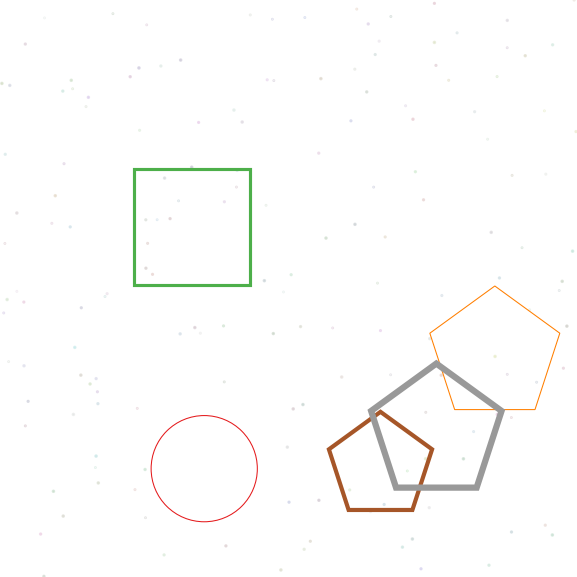[{"shape": "circle", "thickness": 0.5, "radius": 0.46, "center": [0.354, 0.188]}, {"shape": "square", "thickness": 1.5, "radius": 0.5, "center": [0.332, 0.607]}, {"shape": "pentagon", "thickness": 0.5, "radius": 0.59, "center": [0.857, 0.386]}, {"shape": "pentagon", "thickness": 2, "radius": 0.47, "center": [0.659, 0.192]}, {"shape": "pentagon", "thickness": 3, "radius": 0.59, "center": [0.756, 0.251]}]